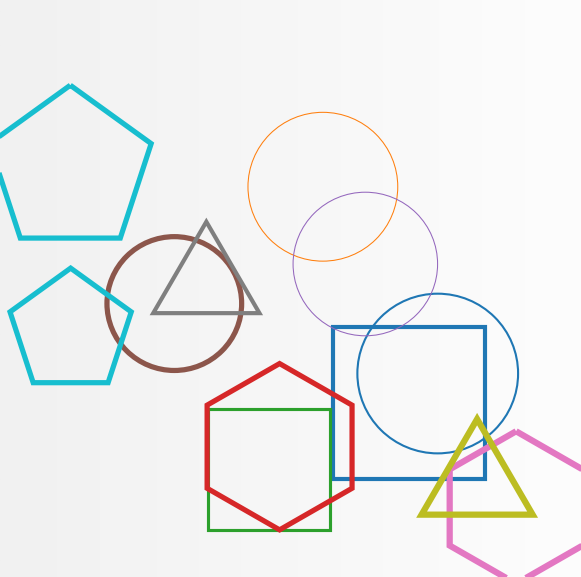[{"shape": "circle", "thickness": 1, "radius": 0.69, "center": [0.753, 0.352]}, {"shape": "square", "thickness": 2, "radius": 0.66, "center": [0.704, 0.301]}, {"shape": "circle", "thickness": 0.5, "radius": 0.64, "center": [0.555, 0.676]}, {"shape": "square", "thickness": 1.5, "radius": 0.52, "center": [0.463, 0.185]}, {"shape": "hexagon", "thickness": 2.5, "radius": 0.72, "center": [0.481, 0.226]}, {"shape": "circle", "thickness": 0.5, "radius": 0.62, "center": [0.629, 0.542]}, {"shape": "circle", "thickness": 2.5, "radius": 0.58, "center": [0.3, 0.473]}, {"shape": "hexagon", "thickness": 3, "radius": 0.66, "center": [0.888, 0.12]}, {"shape": "triangle", "thickness": 2, "radius": 0.53, "center": [0.355, 0.51]}, {"shape": "triangle", "thickness": 3, "radius": 0.55, "center": [0.821, 0.163]}, {"shape": "pentagon", "thickness": 2.5, "radius": 0.55, "center": [0.122, 0.425]}, {"shape": "pentagon", "thickness": 2.5, "radius": 0.73, "center": [0.121, 0.705]}]